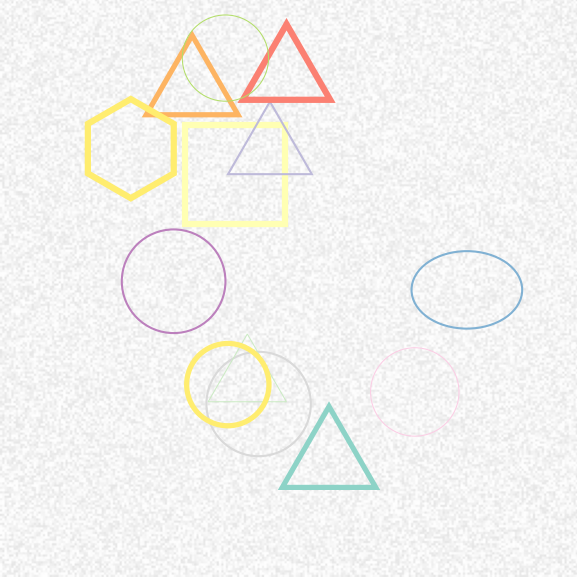[{"shape": "triangle", "thickness": 2.5, "radius": 0.47, "center": [0.57, 0.202]}, {"shape": "square", "thickness": 3, "radius": 0.43, "center": [0.407, 0.697]}, {"shape": "triangle", "thickness": 1, "radius": 0.42, "center": [0.467, 0.739]}, {"shape": "triangle", "thickness": 3, "radius": 0.44, "center": [0.496, 0.87]}, {"shape": "oval", "thickness": 1, "radius": 0.48, "center": [0.808, 0.497]}, {"shape": "triangle", "thickness": 2.5, "radius": 0.46, "center": [0.333, 0.846]}, {"shape": "circle", "thickness": 0.5, "radius": 0.37, "center": [0.39, 0.899]}, {"shape": "circle", "thickness": 0.5, "radius": 0.38, "center": [0.718, 0.32]}, {"shape": "circle", "thickness": 1, "radius": 0.45, "center": [0.448, 0.3]}, {"shape": "circle", "thickness": 1, "radius": 0.45, "center": [0.301, 0.512]}, {"shape": "triangle", "thickness": 0.5, "radius": 0.39, "center": [0.428, 0.343]}, {"shape": "circle", "thickness": 2.5, "radius": 0.36, "center": [0.394, 0.333]}, {"shape": "hexagon", "thickness": 3, "radius": 0.43, "center": [0.226, 0.742]}]